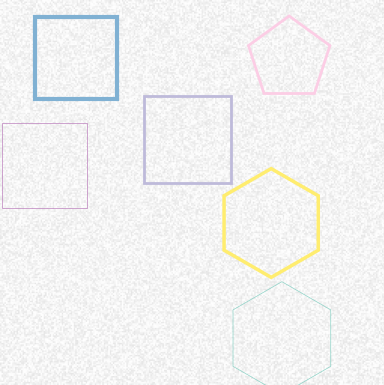[{"shape": "hexagon", "thickness": 0.5, "radius": 0.73, "center": [0.732, 0.122]}, {"shape": "square", "thickness": 2, "radius": 0.56, "center": [0.487, 0.638]}, {"shape": "square", "thickness": 3, "radius": 0.54, "center": [0.198, 0.85]}, {"shape": "pentagon", "thickness": 2, "radius": 0.56, "center": [0.751, 0.847]}, {"shape": "square", "thickness": 0.5, "radius": 0.55, "center": [0.116, 0.57]}, {"shape": "hexagon", "thickness": 2.5, "radius": 0.71, "center": [0.704, 0.421]}]